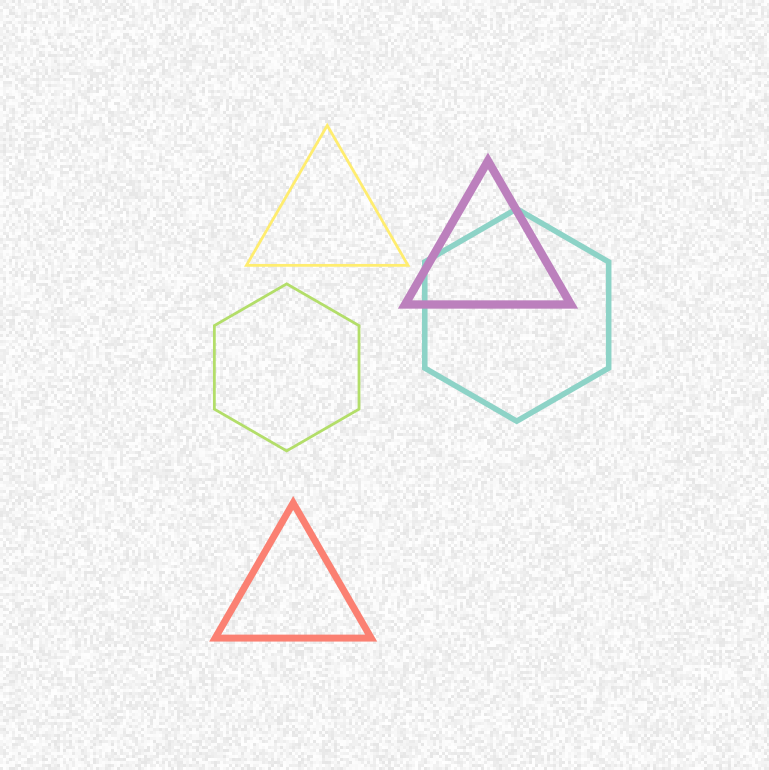[{"shape": "hexagon", "thickness": 2, "radius": 0.69, "center": [0.671, 0.591]}, {"shape": "triangle", "thickness": 2.5, "radius": 0.59, "center": [0.381, 0.23]}, {"shape": "hexagon", "thickness": 1, "radius": 0.54, "center": [0.372, 0.523]}, {"shape": "triangle", "thickness": 3, "radius": 0.62, "center": [0.634, 0.667]}, {"shape": "triangle", "thickness": 1, "radius": 0.61, "center": [0.425, 0.716]}]